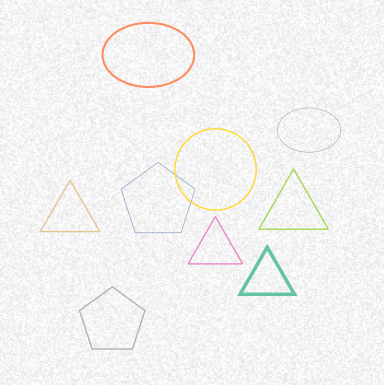[{"shape": "triangle", "thickness": 2.5, "radius": 0.41, "center": [0.694, 0.276]}, {"shape": "oval", "thickness": 1.5, "radius": 0.6, "center": [0.385, 0.857]}, {"shape": "pentagon", "thickness": 0.5, "radius": 0.51, "center": [0.411, 0.477]}, {"shape": "triangle", "thickness": 1, "radius": 0.41, "center": [0.559, 0.356]}, {"shape": "triangle", "thickness": 1, "radius": 0.52, "center": [0.763, 0.457]}, {"shape": "circle", "thickness": 1, "radius": 0.53, "center": [0.56, 0.56]}, {"shape": "triangle", "thickness": 1, "radius": 0.45, "center": [0.182, 0.443]}, {"shape": "oval", "thickness": 0.5, "radius": 0.41, "center": [0.803, 0.662]}, {"shape": "pentagon", "thickness": 1, "radius": 0.45, "center": [0.292, 0.166]}]